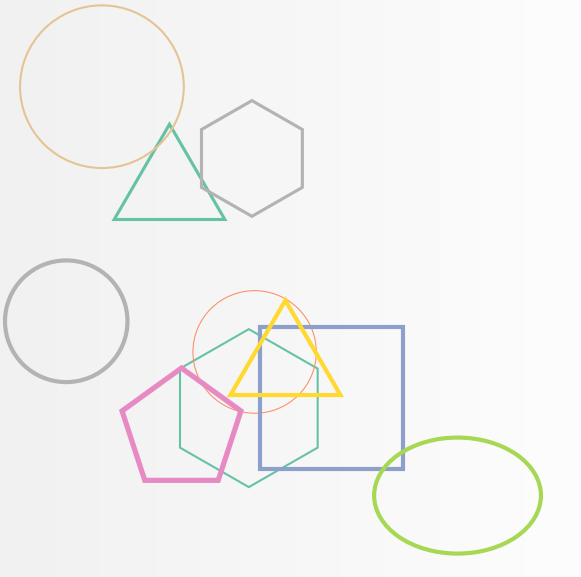[{"shape": "hexagon", "thickness": 1, "radius": 0.68, "center": [0.428, 0.292]}, {"shape": "triangle", "thickness": 1.5, "radius": 0.55, "center": [0.292, 0.674]}, {"shape": "circle", "thickness": 0.5, "radius": 0.53, "center": [0.438, 0.39]}, {"shape": "square", "thickness": 2, "radius": 0.62, "center": [0.571, 0.31]}, {"shape": "pentagon", "thickness": 2.5, "radius": 0.54, "center": [0.312, 0.254]}, {"shape": "oval", "thickness": 2, "radius": 0.72, "center": [0.787, 0.141]}, {"shape": "triangle", "thickness": 2, "radius": 0.55, "center": [0.491, 0.37]}, {"shape": "circle", "thickness": 1, "radius": 0.7, "center": [0.175, 0.849]}, {"shape": "circle", "thickness": 2, "radius": 0.53, "center": [0.114, 0.443]}, {"shape": "hexagon", "thickness": 1.5, "radius": 0.5, "center": [0.433, 0.725]}]